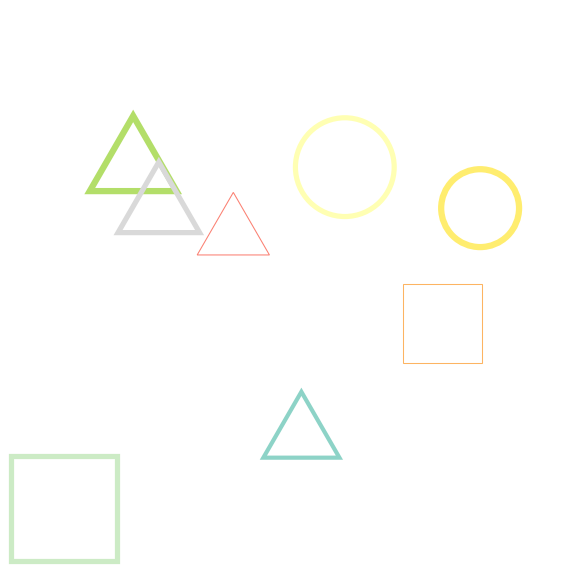[{"shape": "triangle", "thickness": 2, "radius": 0.38, "center": [0.522, 0.245]}, {"shape": "circle", "thickness": 2.5, "radius": 0.43, "center": [0.597, 0.71]}, {"shape": "triangle", "thickness": 0.5, "radius": 0.36, "center": [0.404, 0.594]}, {"shape": "square", "thickness": 0.5, "radius": 0.35, "center": [0.766, 0.439]}, {"shape": "triangle", "thickness": 3, "radius": 0.43, "center": [0.231, 0.712]}, {"shape": "triangle", "thickness": 2.5, "radius": 0.41, "center": [0.275, 0.637]}, {"shape": "square", "thickness": 2.5, "radius": 0.46, "center": [0.111, 0.118]}, {"shape": "circle", "thickness": 3, "radius": 0.34, "center": [0.831, 0.639]}]